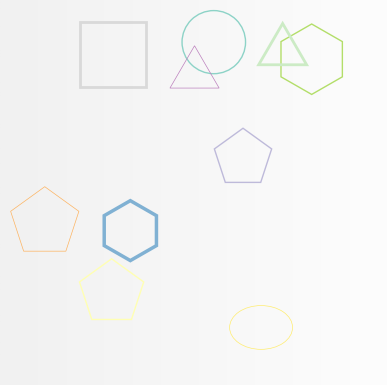[{"shape": "circle", "thickness": 1, "radius": 0.41, "center": [0.552, 0.891]}, {"shape": "pentagon", "thickness": 1, "radius": 0.44, "center": [0.288, 0.241]}, {"shape": "pentagon", "thickness": 1, "radius": 0.39, "center": [0.627, 0.589]}, {"shape": "hexagon", "thickness": 2.5, "radius": 0.39, "center": [0.336, 0.401]}, {"shape": "pentagon", "thickness": 0.5, "radius": 0.46, "center": [0.115, 0.422]}, {"shape": "hexagon", "thickness": 1, "radius": 0.46, "center": [0.804, 0.846]}, {"shape": "square", "thickness": 2, "radius": 0.43, "center": [0.292, 0.858]}, {"shape": "triangle", "thickness": 0.5, "radius": 0.37, "center": [0.502, 0.808]}, {"shape": "triangle", "thickness": 2, "radius": 0.36, "center": [0.729, 0.868]}, {"shape": "oval", "thickness": 0.5, "radius": 0.41, "center": [0.674, 0.149]}]